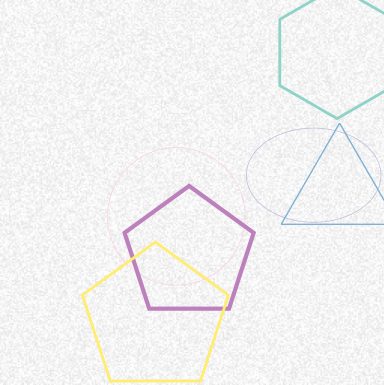[{"shape": "hexagon", "thickness": 2, "radius": 0.86, "center": [0.876, 0.864]}, {"shape": "oval", "thickness": 0.5, "radius": 0.87, "center": [0.815, 0.545]}, {"shape": "triangle", "thickness": 1, "radius": 0.88, "center": [0.882, 0.505]}, {"shape": "circle", "thickness": 0.5, "radius": 0.89, "center": [0.458, 0.438]}, {"shape": "pentagon", "thickness": 3, "radius": 0.88, "center": [0.491, 0.341]}, {"shape": "pentagon", "thickness": 2, "radius": 1.0, "center": [0.404, 0.172]}]